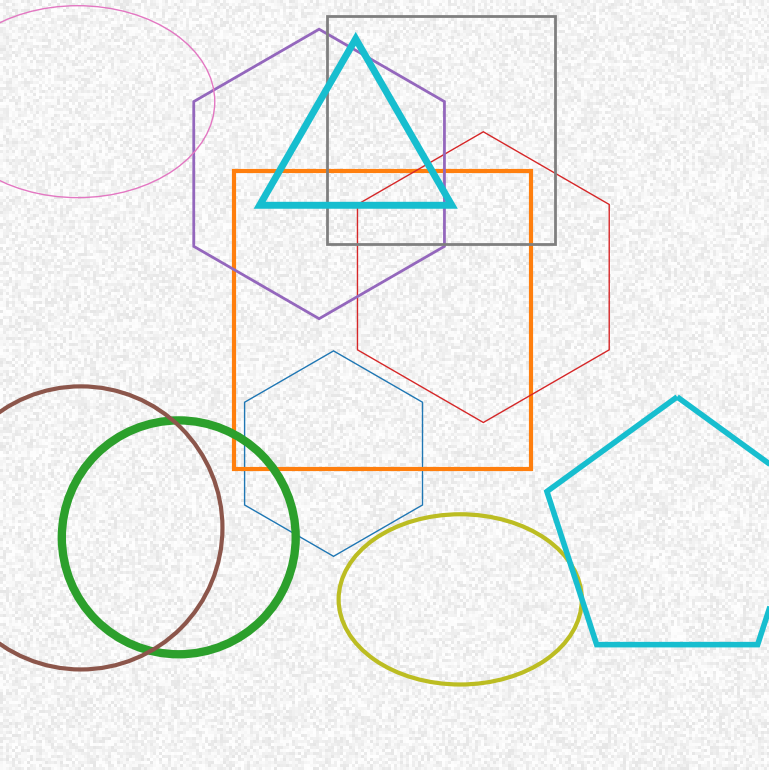[{"shape": "hexagon", "thickness": 0.5, "radius": 0.67, "center": [0.433, 0.411]}, {"shape": "square", "thickness": 1.5, "radius": 0.96, "center": [0.497, 0.584]}, {"shape": "circle", "thickness": 3, "radius": 0.76, "center": [0.232, 0.302]}, {"shape": "hexagon", "thickness": 0.5, "radius": 0.94, "center": [0.628, 0.64]}, {"shape": "hexagon", "thickness": 1, "radius": 0.94, "center": [0.414, 0.774]}, {"shape": "circle", "thickness": 1.5, "radius": 0.92, "center": [0.105, 0.314]}, {"shape": "oval", "thickness": 0.5, "radius": 0.89, "center": [0.101, 0.868]}, {"shape": "square", "thickness": 1, "radius": 0.74, "center": [0.573, 0.831]}, {"shape": "oval", "thickness": 1.5, "radius": 0.79, "center": [0.598, 0.222]}, {"shape": "triangle", "thickness": 2.5, "radius": 0.72, "center": [0.462, 0.805]}, {"shape": "pentagon", "thickness": 2, "radius": 0.89, "center": [0.879, 0.307]}]